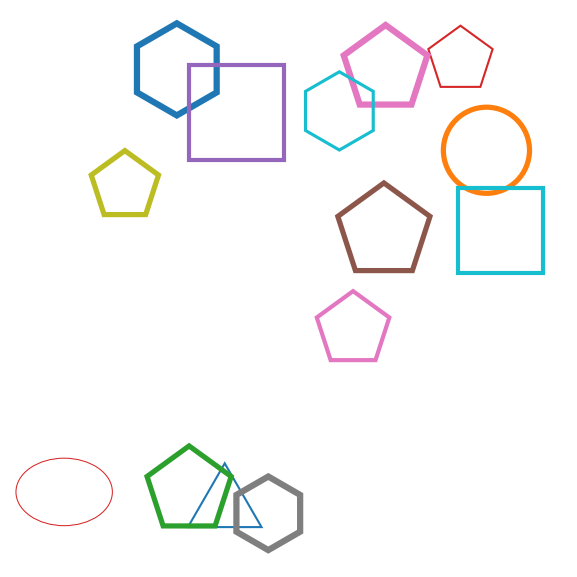[{"shape": "triangle", "thickness": 1, "radius": 0.37, "center": [0.389, 0.123]}, {"shape": "hexagon", "thickness": 3, "radius": 0.4, "center": [0.306, 0.879]}, {"shape": "circle", "thickness": 2.5, "radius": 0.37, "center": [0.842, 0.739]}, {"shape": "pentagon", "thickness": 2.5, "radius": 0.38, "center": [0.327, 0.15]}, {"shape": "pentagon", "thickness": 1, "radius": 0.29, "center": [0.797, 0.896]}, {"shape": "oval", "thickness": 0.5, "radius": 0.42, "center": [0.111, 0.147]}, {"shape": "square", "thickness": 2, "radius": 0.41, "center": [0.41, 0.804]}, {"shape": "pentagon", "thickness": 2.5, "radius": 0.42, "center": [0.665, 0.598]}, {"shape": "pentagon", "thickness": 3, "radius": 0.38, "center": [0.668, 0.88]}, {"shape": "pentagon", "thickness": 2, "radius": 0.33, "center": [0.611, 0.429]}, {"shape": "hexagon", "thickness": 3, "radius": 0.32, "center": [0.465, 0.11]}, {"shape": "pentagon", "thickness": 2.5, "radius": 0.31, "center": [0.216, 0.677]}, {"shape": "hexagon", "thickness": 1.5, "radius": 0.34, "center": [0.588, 0.807]}, {"shape": "square", "thickness": 2, "radius": 0.37, "center": [0.867, 0.6]}]